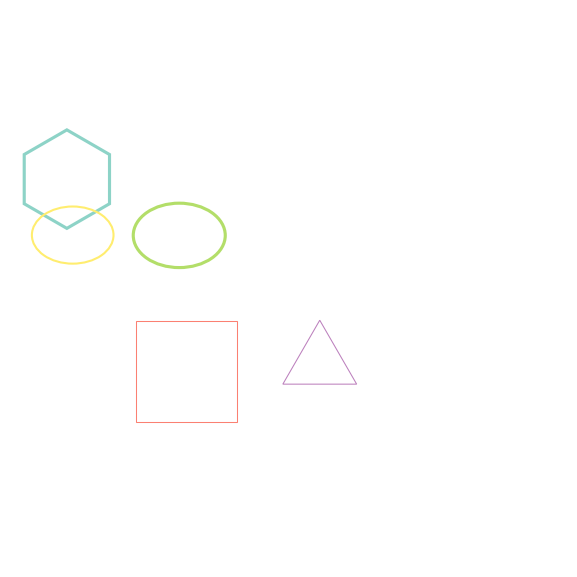[{"shape": "hexagon", "thickness": 1.5, "radius": 0.43, "center": [0.116, 0.689]}, {"shape": "square", "thickness": 0.5, "radius": 0.44, "center": [0.324, 0.356]}, {"shape": "oval", "thickness": 1.5, "radius": 0.4, "center": [0.31, 0.592]}, {"shape": "triangle", "thickness": 0.5, "radius": 0.37, "center": [0.554, 0.371]}, {"shape": "oval", "thickness": 1, "radius": 0.35, "center": [0.126, 0.592]}]